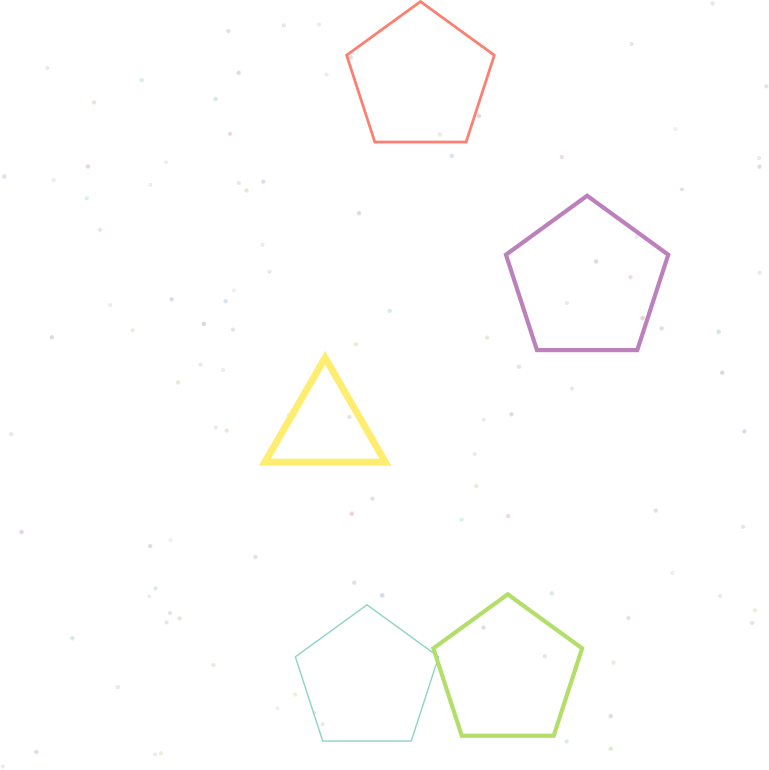[{"shape": "pentagon", "thickness": 0.5, "radius": 0.49, "center": [0.477, 0.117]}, {"shape": "pentagon", "thickness": 1, "radius": 0.5, "center": [0.546, 0.897]}, {"shape": "pentagon", "thickness": 1.5, "radius": 0.51, "center": [0.659, 0.127]}, {"shape": "pentagon", "thickness": 1.5, "radius": 0.55, "center": [0.762, 0.635]}, {"shape": "triangle", "thickness": 2.5, "radius": 0.45, "center": [0.422, 0.445]}]